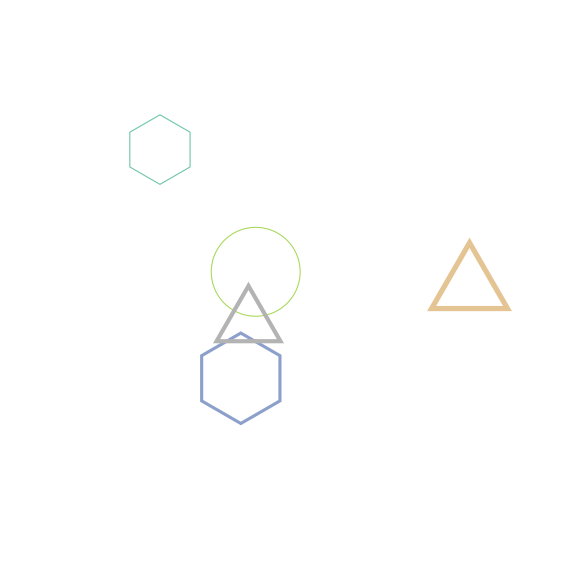[{"shape": "hexagon", "thickness": 0.5, "radius": 0.3, "center": [0.277, 0.74]}, {"shape": "hexagon", "thickness": 1.5, "radius": 0.39, "center": [0.417, 0.344]}, {"shape": "circle", "thickness": 0.5, "radius": 0.38, "center": [0.443, 0.528]}, {"shape": "triangle", "thickness": 2.5, "radius": 0.38, "center": [0.813, 0.503]}, {"shape": "triangle", "thickness": 2, "radius": 0.32, "center": [0.43, 0.44]}]